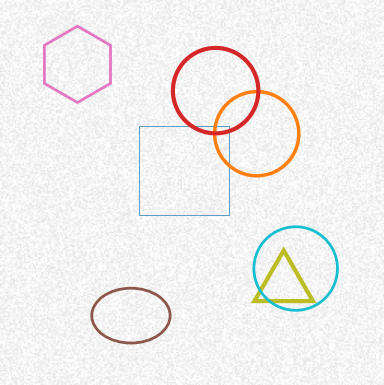[{"shape": "square", "thickness": 0.5, "radius": 0.58, "center": [0.478, 0.557]}, {"shape": "circle", "thickness": 2.5, "radius": 0.55, "center": [0.667, 0.653]}, {"shape": "circle", "thickness": 3, "radius": 0.55, "center": [0.56, 0.765]}, {"shape": "oval", "thickness": 2, "radius": 0.51, "center": [0.34, 0.18]}, {"shape": "hexagon", "thickness": 2, "radius": 0.5, "center": [0.201, 0.833]}, {"shape": "triangle", "thickness": 3, "radius": 0.44, "center": [0.737, 0.262]}, {"shape": "circle", "thickness": 2, "radius": 0.54, "center": [0.768, 0.302]}]